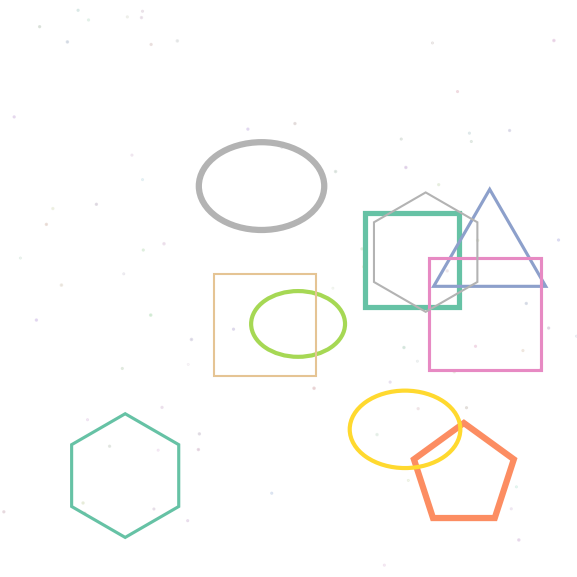[{"shape": "square", "thickness": 2.5, "radius": 0.41, "center": [0.713, 0.549]}, {"shape": "hexagon", "thickness": 1.5, "radius": 0.54, "center": [0.217, 0.176]}, {"shape": "pentagon", "thickness": 3, "radius": 0.45, "center": [0.803, 0.176]}, {"shape": "triangle", "thickness": 1.5, "radius": 0.56, "center": [0.848, 0.559]}, {"shape": "square", "thickness": 1.5, "radius": 0.48, "center": [0.84, 0.455]}, {"shape": "oval", "thickness": 2, "radius": 0.41, "center": [0.516, 0.438]}, {"shape": "oval", "thickness": 2, "radius": 0.48, "center": [0.701, 0.256]}, {"shape": "square", "thickness": 1, "radius": 0.44, "center": [0.459, 0.436]}, {"shape": "hexagon", "thickness": 1, "radius": 0.52, "center": [0.737, 0.563]}, {"shape": "oval", "thickness": 3, "radius": 0.54, "center": [0.453, 0.677]}]